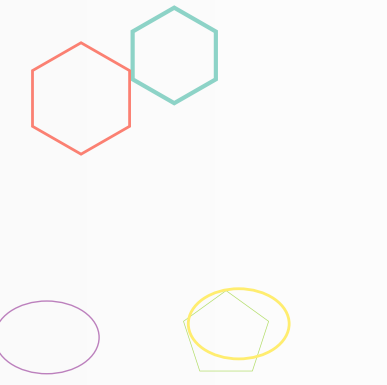[{"shape": "hexagon", "thickness": 3, "radius": 0.62, "center": [0.45, 0.856]}, {"shape": "hexagon", "thickness": 2, "radius": 0.72, "center": [0.209, 0.744]}, {"shape": "pentagon", "thickness": 0.5, "radius": 0.58, "center": [0.583, 0.13]}, {"shape": "oval", "thickness": 1, "radius": 0.67, "center": [0.121, 0.124]}, {"shape": "oval", "thickness": 2, "radius": 0.65, "center": [0.616, 0.159]}]